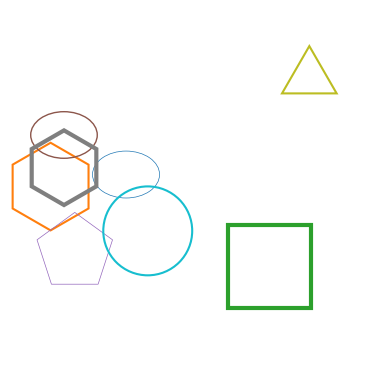[{"shape": "oval", "thickness": 0.5, "radius": 0.44, "center": [0.327, 0.547]}, {"shape": "hexagon", "thickness": 1.5, "radius": 0.57, "center": [0.131, 0.515]}, {"shape": "square", "thickness": 3, "radius": 0.54, "center": [0.7, 0.308]}, {"shape": "pentagon", "thickness": 0.5, "radius": 0.52, "center": [0.194, 0.345]}, {"shape": "oval", "thickness": 1, "radius": 0.43, "center": [0.166, 0.649]}, {"shape": "hexagon", "thickness": 3, "radius": 0.48, "center": [0.166, 0.564]}, {"shape": "triangle", "thickness": 1.5, "radius": 0.41, "center": [0.803, 0.798]}, {"shape": "circle", "thickness": 1.5, "radius": 0.58, "center": [0.384, 0.4]}]